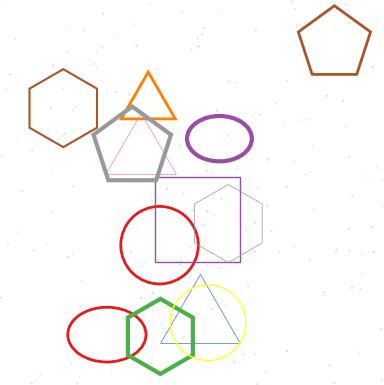[{"shape": "circle", "thickness": 2, "radius": 0.5, "center": [0.414, 0.363]}, {"shape": "oval", "thickness": 2, "radius": 0.51, "center": [0.278, 0.131]}, {"shape": "triangle", "thickness": 0.5, "radius": 0.6, "center": [0.521, 0.168]}, {"shape": "hexagon", "thickness": 3, "radius": 0.49, "center": [0.417, 0.126]}, {"shape": "oval", "thickness": 3, "radius": 0.42, "center": [0.57, 0.64]}, {"shape": "square", "thickness": 1, "radius": 0.55, "center": [0.512, 0.43]}, {"shape": "triangle", "thickness": 2, "radius": 0.41, "center": [0.385, 0.732]}, {"shape": "circle", "thickness": 1, "radius": 0.49, "center": [0.54, 0.162]}, {"shape": "pentagon", "thickness": 2, "radius": 0.49, "center": [0.869, 0.887]}, {"shape": "hexagon", "thickness": 1.5, "radius": 0.51, "center": [0.164, 0.719]}, {"shape": "triangle", "thickness": 0.5, "radius": 0.53, "center": [0.367, 0.6]}, {"shape": "hexagon", "thickness": 0.5, "radius": 0.51, "center": [0.593, 0.42]}, {"shape": "pentagon", "thickness": 3, "radius": 0.53, "center": [0.343, 0.617]}]